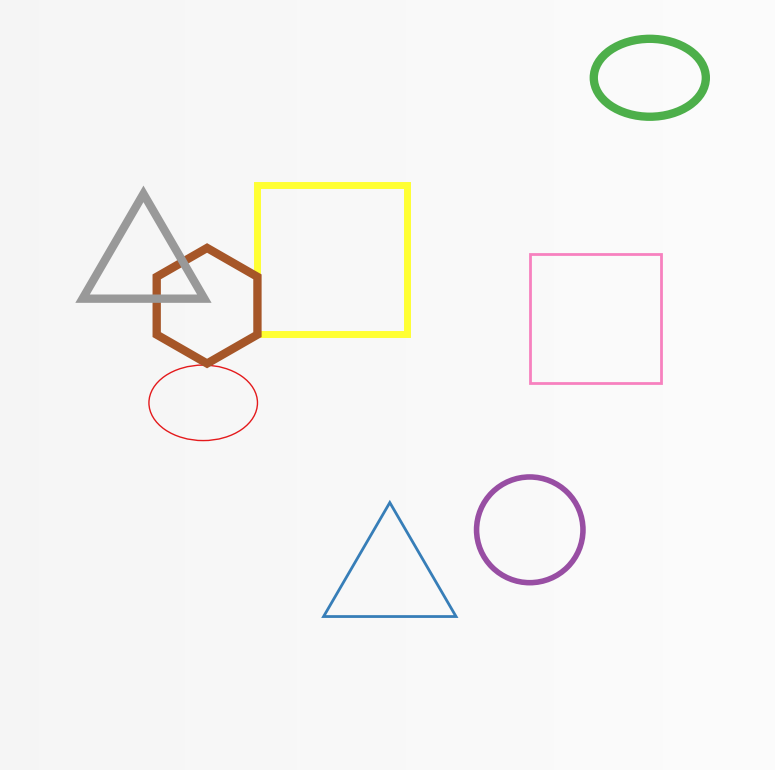[{"shape": "oval", "thickness": 0.5, "radius": 0.35, "center": [0.262, 0.477]}, {"shape": "triangle", "thickness": 1, "radius": 0.49, "center": [0.503, 0.249]}, {"shape": "oval", "thickness": 3, "radius": 0.36, "center": [0.838, 0.899]}, {"shape": "circle", "thickness": 2, "radius": 0.34, "center": [0.684, 0.312]}, {"shape": "square", "thickness": 2.5, "radius": 0.48, "center": [0.429, 0.663]}, {"shape": "hexagon", "thickness": 3, "radius": 0.38, "center": [0.267, 0.603]}, {"shape": "square", "thickness": 1, "radius": 0.42, "center": [0.768, 0.586]}, {"shape": "triangle", "thickness": 3, "radius": 0.45, "center": [0.185, 0.657]}]